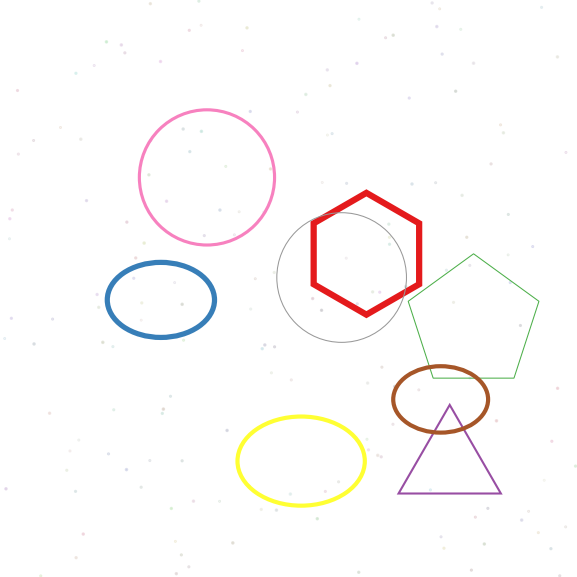[{"shape": "hexagon", "thickness": 3, "radius": 0.53, "center": [0.634, 0.56]}, {"shape": "oval", "thickness": 2.5, "radius": 0.46, "center": [0.279, 0.48]}, {"shape": "pentagon", "thickness": 0.5, "radius": 0.6, "center": [0.82, 0.441]}, {"shape": "triangle", "thickness": 1, "radius": 0.51, "center": [0.779, 0.196]}, {"shape": "oval", "thickness": 2, "radius": 0.55, "center": [0.521, 0.201]}, {"shape": "oval", "thickness": 2, "radius": 0.41, "center": [0.763, 0.308]}, {"shape": "circle", "thickness": 1.5, "radius": 0.59, "center": [0.358, 0.692]}, {"shape": "circle", "thickness": 0.5, "radius": 0.56, "center": [0.592, 0.519]}]